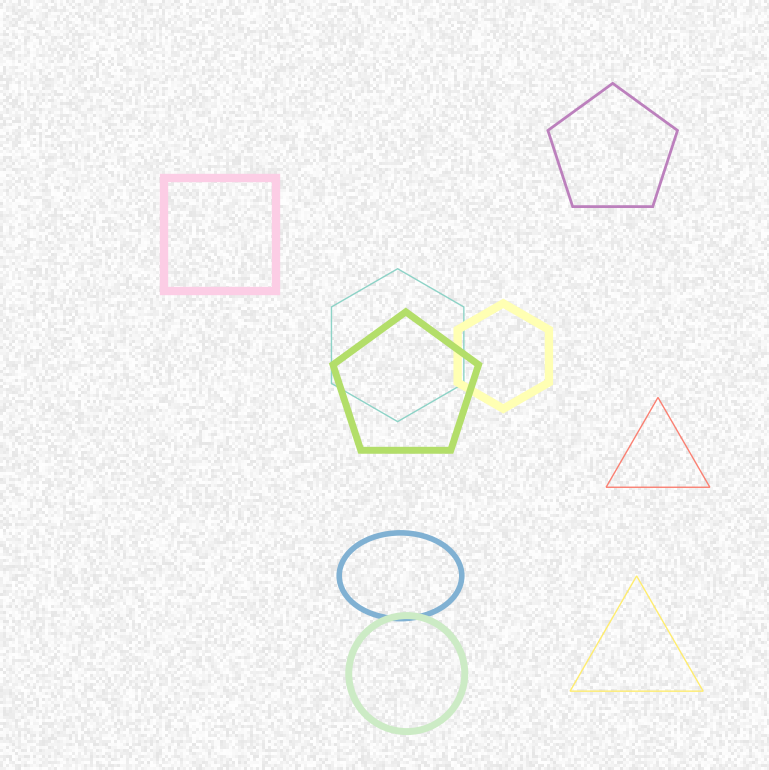[{"shape": "hexagon", "thickness": 0.5, "radius": 0.5, "center": [0.516, 0.552]}, {"shape": "hexagon", "thickness": 3, "radius": 0.34, "center": [0.654, 0.538]}, {"shape": "triangle", "thickness": 0.5, "radius": 0.39, "center": [0.855, 0.406]}, {"shape": "oval", "thickness": 2, "radius": 0.4, "center": [0.52, 0.252]}, {"shape": "pentagon", "thickness": 2.5, "radius": 0.5, "center": [0.527, 0.496]}, {"shape": "square", "thickness": 3, "radius": 0.37, "center": [0.286, 0.696]}, {"shape": "pentagon", "thickness": 1, "radius": 0.44, "center": [0.796, 0.803]}, {"shape": "circle", "thickness": 2.5, "radius": 0.38, "center": [0.528, 0.125]}, {"shape": "triangle", "thickness": 0.5, "radius": 0.5, "center": [0.827, 0.152]}]